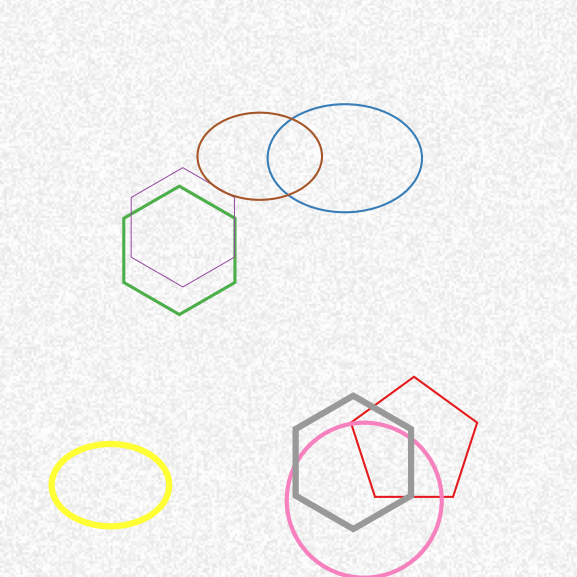[{"shape": "pentagon", "thickness": 1, "radius": 0.57, "center": [0.717, 0.232]}, {"shape": "oval", "thickness": 1, "radius": 0.67, "center": [0.597, 0.725]}, {"shape": "hexagon", "thickness": 1.5, "radius": 0.56, "center": [0.311, 0.566]}, {"shape": "hexagon", "thickness": 0.5, "radius": 0.52, "center": [0.317, 0.606]}, {"shape": "oval", "thickness": 3, "radius": 0.51, "center": [0.191, 0.159]}, {"shape": "oval", "thickness": 1, "radius": 0.54, "center": [0.45, 0.729]}, {"shape": "circle", "thickness": 2, "radius": 0.67, "center": [0.631, 0.133]}, {"shape": "hexagon", "thickness": 3, "radius": 0.58, "center": [0.612, 0.198]}]